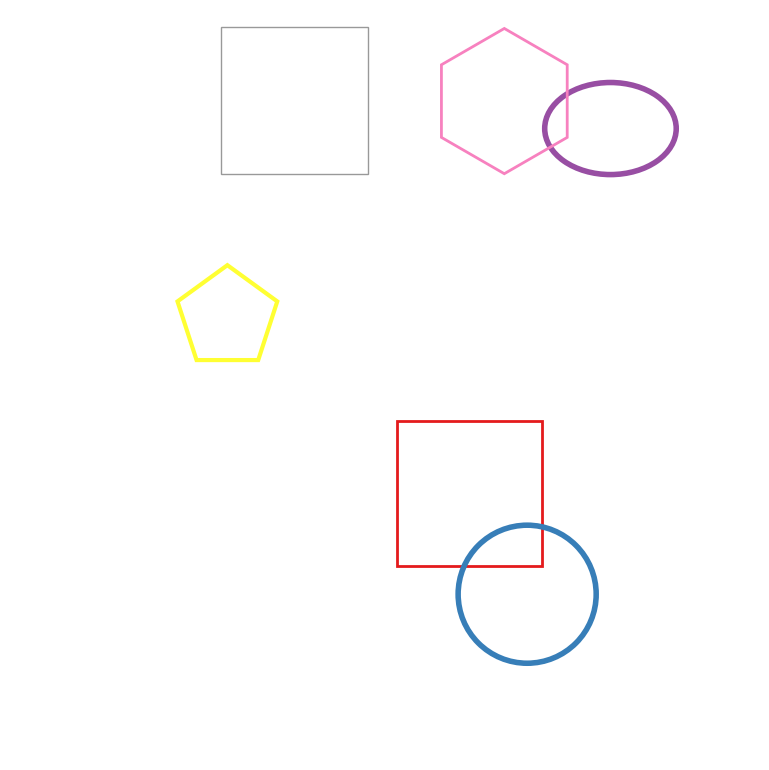[{"shape": "square", "thickness": 1, "radius": 0.47, "center": [0.61, 0.359]}, {"shape": "circle", "thickness": 2, "radius": 0.45, "center": [0.685, 0.228]}, {"shape": "oval", "thickness": 2, "radius": 0.43, "center": [0.793, 0.833]}, {"shape": "pentagon", "thickness": 1.5, "radius": 0.34, "center": [0.295, 0.587]}, {"shape": "hexagon", "thickness": 1, "radius": 0.47, "center": [0.655, 0.869]}, {"shape": "square", "thickness": 0.5, "radius": 0.48, "center": [0.383, 0.869]}]